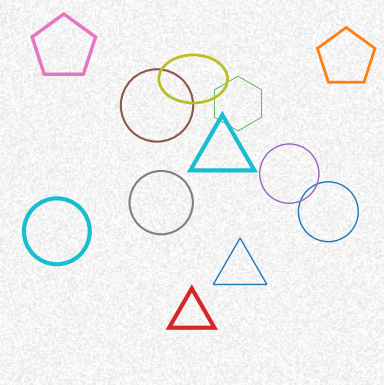[{"shape": "circle", "thickness": 1, "radius": 0.39, "center": [0.853, 0.45]}, {"shape": "triangle", "thickness": 1, "radius": 0.4, "center": [0.624, 0.301]}, {"shape": "pentagon", "thickness": 2, "radius": 0.39, "center": [0.899, 0.85]}, {"shape": "hexagon", "thickness": 0.5, "radius": 0.36, "center": [0.618, 0.731]}, {"shape": "triangle", "thickness": 3, "radius": 0.34, "center": [0.498, 0.183]}, {"shape": "circle", "thickness": 1, "radius": 0.38, "center": [0.751, 0.549]}, {"shape": "circle", "thickness": 1.5, "radius": 0.47, "center": [0.408, 0.726]}, {"shape": "pentagon", "thickness": 2.5, "radius": 0.43, "center": [0.166, 0.877]}, {"shape": "circle", "thickness": 1.5, "radius": 0.41, "center": [0.419, 0.474]}, {"shape": "oval", "thickness": 2, "radius": 0.45, "center": [0.502, 0.795]}, {"shape": "circle", "thickness": 3, "radius": 0.43, "center": [0.148, 0.399]}, {"shape": "triangle", "thickness": 3, "radius": 0.48, "center": [0.578, 0.605]}]